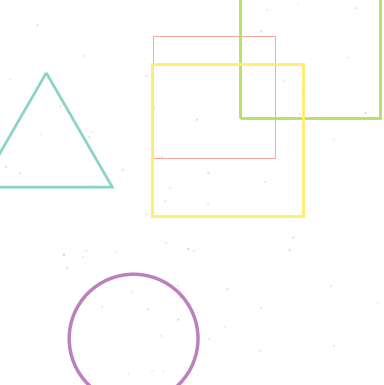[{"shape": "triangle", "thickness": 2, "radius": 0.99, "center": [0.12, 0.613]}, {"shape": "square", "thickness": 0.5, "radius": 0.79, "center": [0.555, 0.747]}, {"shape": "square", "thickness": 2, "radius": 0.91, "center": [0.805, 0.875]}, {"shape": "circle", "thickness": 2.5, "radius": 0.84, "center": [0.347, 0.12]}, {"shape": "square", "thickness": 2, "radius": 0.98, "center": [0.591, 0.636]}]